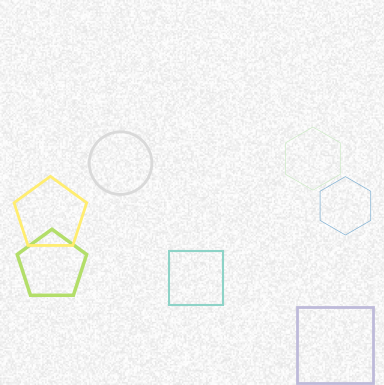[{"shape": "square", "thickness": 1.5, "radius": 0.35, "center": [0.509, 0.277]}, {"shape": "square", "thickness": 2, "radius": 0.49, "center": [0.87, 0.103]}, {"shape": "hexagon", "thickness": 0.5, "radius": 0.38, "center": [0.897, 0.465]}, {"shape": "pentagon", "thickness": 2.5, "radius": 0.47, "center": [0.135, 0.31]}, {"shape": "circle", "thickness": 2, "radius": 0.41, "center": [0.313, 0.576]}, {"shape": "hexagon", "thickness": 0.5, "radius": 0.41, "center": [0.813, 0.588]}, {"shape": "pentagon", "thickness": 2, "radius": 0.5, "center": [0.131, 0.443]}]